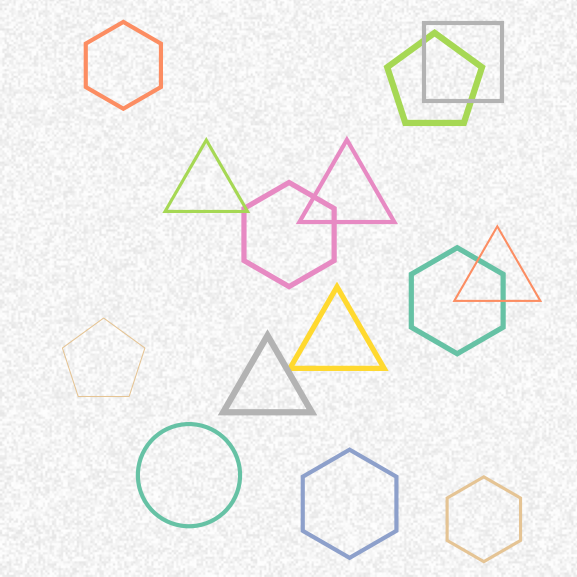[{"shape": "hexagon", "thickness": 2.5, "radius": 0.46, "center": [0.792, 0.478]}, {"shape": "circle", "thickness": 2, "radius": 0.44, "center": [0.327, 0.176]}, {"shape": "hexagon", "thickness": 2, "radius": 0.38, "center": [0.214, 0.886]}, {"shape": "triangle", "thickness": 1, "radius": 0.43, "center": [0.861, 0.521]}, {"shape": "hexagon", "thickness": 2, "radius": 0.47, "center": [0.605, 0.127]}, {"shape": "triangle", "thickness": 2, "radius": 0.47, "center": [0.601, 0.662]}, {"shape": "hexagon", "thickness": 2.5, "radius": 0.45, "center": [0.501, 0.593]}, {"shape": "triangle", "thickness": 1.5, "radius": 0.41, "center": [0.357, 0.674]}, {"shape": "pentagon", "thickness": 3, "radius": 0.43, "center": [0.753, 0.856]}, {"shape": "triangle", "thickness": 2.5, "radius": 0.47, "center": [0.584, 0.408]}, {"shape": "hexagon", "thickness": 1.5, "radius": 0.37, "center": [0.838, 0.1]}, {"shape": "pentagon", "thickness": 0.5, "radius": 0.38, "center": [0.179, 0.373]}, {"shape": "square", "thickness": 2, "radius": 0.34, "center": [0.802, 0.892]}, {"shape": "triangle", "thickness": 3, "radius": 0.44, "center": [0.463, 0.33]}]